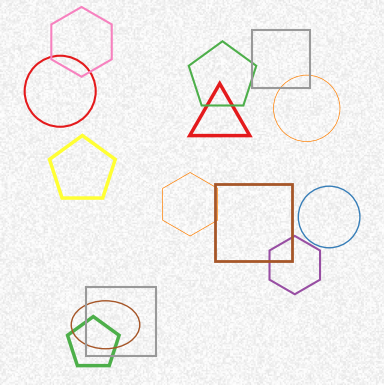[{"shape": "circle", "thickness": 1.5, "radius": 0.46, "center": [0.156, 0.763]}, {"shape": "triangle", "thickness": 2.5, "radius": 0.45, "center": [0.571, 0.693]}, {"shape": "circle", "thickness": 1, "radius": 0.4, "center": [0.855, 0.436]}, {"shape": "pentagon", "thickness": 1.5, "radius": 0.46, "center": [0.578, 0.801]}, {"shape": "pentagon", "thickness": 2.5, "radius": 0.35, "center": [0.242, 0.107]}, {"shape": "hexagon", "thickness": 1.5, "radius": 0.38, "center": [0.766, 0.311]}, {"shape": "hexagon", "thickness": 0.5, "radius": 0.41, "center": [0.494, 0.469]}, {"shape": "circle", "thickness": 0.5, "radius": 0.43, "center": [0.797, 0.719]}, {"shape": "pentagon", "thickness": 2.5, "radius": 0.45, "center": [0.214, 0.558]}, {"shape": "oval", "thickness": 1, "radius": 0.45, "center": [0.274, 0.156]}, {"shape": "square", "thickness": 2, "radius": 0.5, "center": [0.659, 0.422]}, {"shape": "hexagon", "thickness": 1.5, "radius": 0.45, "center": [0.212, 0.891]}, {"shape": "square", "thickness": 1.5, "radius": 0.38, "center": [0.729, 0.846]}, {"shape": "square", "thickness": 1.5, "radius": 0.45, "center": [0.314, 0.164]}]